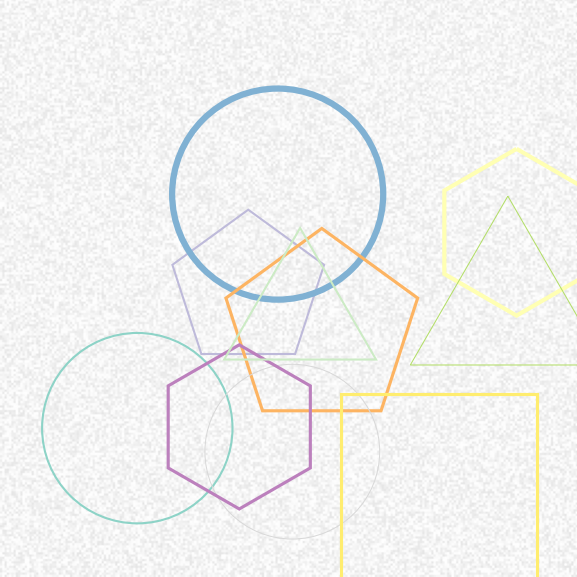[{"shape": "circle", "thickness": 1, "radius": 0.82, "center": [0.238, 0.258]}, {"shape": "hexagon", "thickness": 2, "radius": 0.72, "center": [0.894, 0.597]}, {"shape": "pentagon", "thickness": 1, "radius": 0.69, "center": [0.43, 0.498]}, {"shape": "circle", "thickness": 3, "radius": 0.91, "center": [0.481, 0.663]}, {"shape": "pentagon", "thickness": 1.5, "radius": 0.87, "center": [0.557, 0.429]}, {"shape": "triangle", "thickness": 0.5, "radius": 0.97, "center": [0.879, 0.465]}, {"shape": "circle", "thickness": 0.5, "radius": 0.76, "center": [0.506, 0.217]}, {"shape": "hexagon", "thickness": 1.5, "radius": 0.71, "center": [0.414, 0.26]}, {"shape": "triangle", "thickness": 1, "radius": 0.76, "center": [0.52, 0.452]}, {"shape": "square", "thickness": 1.5, "radius": 0.85, "center": [0.76, 0.148]}]